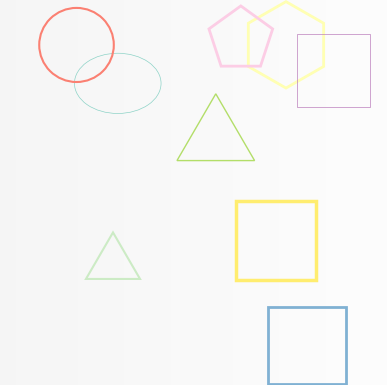[{"shape": "oval", "thickness": 0.5, "radius": 0.56, "center": [0.304, 0.783]}, {"shape": "hexagon", "thickness": 2, "radius": 0.56, "center": [0.738, 0.884]}, {"shape": "circle", "thickness": 1.5, "radius": 0.48, "center": [0.197, 0.883]}, {"shape": "square", "thickness": 2, "radius": 0.5, "center": [0.792, 0.103]}, {"shape": "triangle", "thickness": 1, "radius": 0.58, "center": [0.557, 0.641]}, {"shape": "pentagon", "thickness": 2, "radius": 0.43, "center": [0.621, 0.898]}, {"shape": "square", "thickness": 0.5, "radius": 0.47, "center": [0.861, 0.816]}, {"shape": "triangle", "thickness": 1.5, "radius": 0.4, "center": [0.292, 0.316]}, {"shape": "square", "thickness": 2.5, "radius": 0.51, "center": [0.712, 0.375]}]